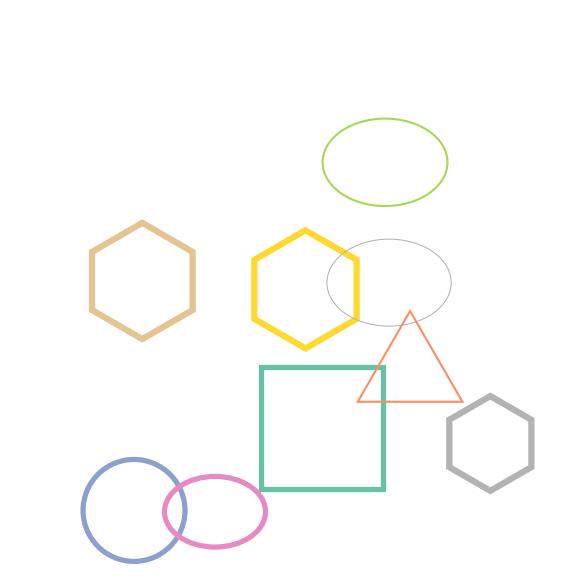[{"shape": "square", "thickness": 2.5, "radius": 0.53, "center": [0.558, 0.258]}, {"shape": "triangle", "thickness": 1, "radius": 0.52, "center": [0.71, 0.356]}, {"shape": "circle", "thickness": 2.5, "radius": 0.44, "center": [0.232, 0.115]}, {"shape": "oval", "thickness": 2.5, "radius": 0.44, "center": [0.372, 0.113]}, {"shape": "oval", "thickness": 1, "radius": 0.54, "center": [0.667, 0.718]}, {"shape": "hexagon", "thickness": 3, "radius": 0.51, "center": [0.529, 0.498]}, {"shape": "hexagon", "thickness": 3, "radius": 0.5, "center": [0.246, 0.513]}, {"shape": "hexagon", "thickness": 3, "radius": 0.41, "center": [0.849, 0.231]}, {"shape": "oval", "thickness": 0.5, "radius": 0.54, "center": [0.674, 0.51]}]